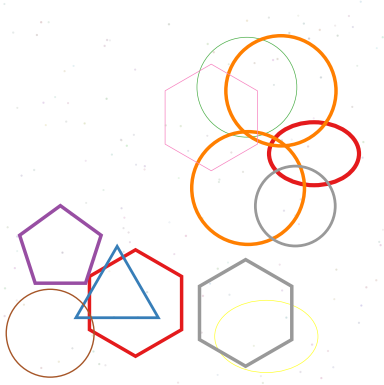[{"shape": "hexagon", "thickness": 2.5, "radius": 0.69, "center": [0.352, 0.213]}, {"shape": "oval", "thickness": 3, "radius": 0.58, "center": [0.816, 0.601]}, {"shape": "triangle", "thickness": 2, "radius": 0.62, "center": [0.304, 0.237]}, {"shape": "circle", "thickness": 0.5, "radius": 0.65, "center": [0.641, 0.773]}, {"shape": "pentagon", "thickness": 2.5, "radius": 0.56, "center": [0.157, 0.354]}, {"shape": "circle", "thickness": 2.5, "radius": 0.72, "center": [0.73, 0.764]}, {"shape": "circle", "thickness": 2.5, "radius": 0.73, "center": [0.644, 0.512]}, {"shape": "oval", "thickness": 0.5, "radius": 0.67, "center": [0.692, 0.126]}, {"shape": "circle", "thickness": 1, "radius": 0.57, "center": [0.13, 0.135]}, {"shape": "hexagon", "thickness": 0.5, "radius": 0.69, "center": [0.549, 0.695]}, {"shape": "circle", "thickness": 2, "radius": 0.52, "center": [0.767, 0.465]}, {"shape": "hexagon", "thickness": 2.5, "radius": 0.69, "center": [0.638, 0.187]}]